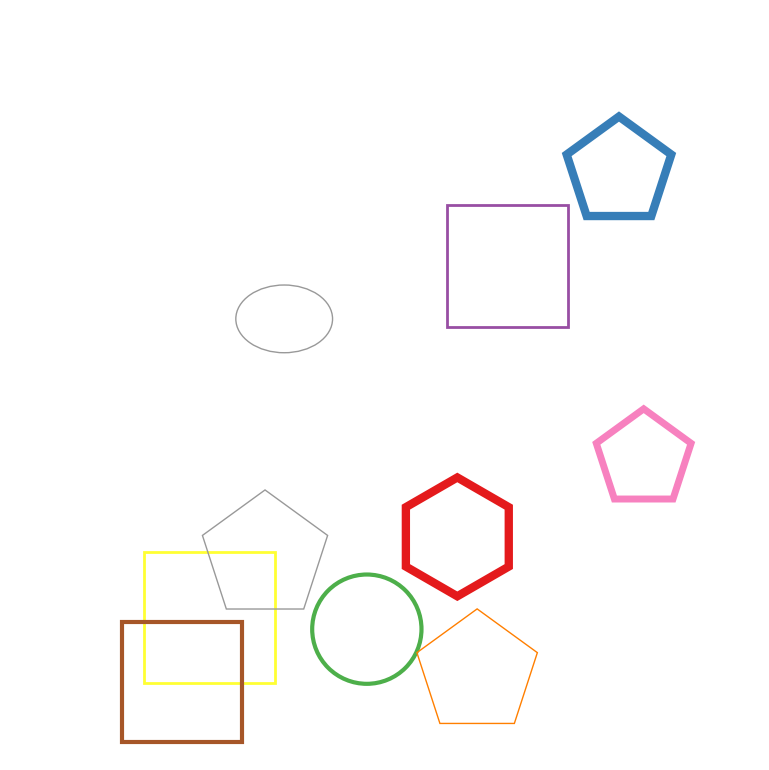[{"shape": "hexagon", "thickness": 3, "radius": 0.39, "center": [0.594, 0.303]}, {"shape": "pentagon", "thickness": 3, "radius": 0.36, "center": [0.804, 0.777]}, {"shape": "circle", "thickness": 1.5, "radius": 0.35, "center": [0.476, 0.183]}, {"shape": "square", "thickness": 1, "radius": 0.4, "center": [0.659, 0.655]}, {"shape": "pentagon", "thickness": 0.5, "radius": 0.41, "center": [0.62, 0.127]}, {"shape": "square", "thickness": 1, "radius": 0.43, "center": [0.272, 0.198]}, {"shape": "square", "thickness": 1.5, "radius": 0.39, "center": [0.237, 0.114]}, {"shape": "pentagon", "thickness": 2.5, "radius": 0.32, "center": [0.836, 0.404]}, {"shape": "pentagon", "thickness": 0.5, "radius": 0.43, "center": [0.344, 0.278]}, {"shape": "oval", "thickness": 0.5, "radius": 0.31, "center": [0.369, 0.586]}]